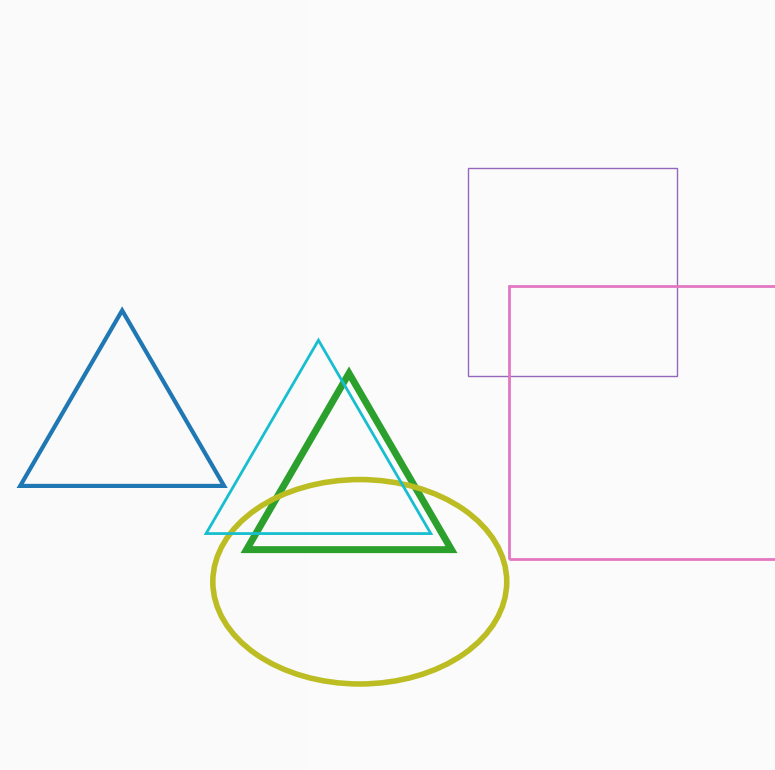[{"shape": "triangle", "thickness": 1.5, "radius": 0.76, "center": [0.158, 0.445]}, {"shape": "triangle", "thickness": 2.5, "radius": 0.76, "center": [0.45, 0.363]}, {"shape": "square", "thickness": 0.5, "radius": 0.67, "center": [0.739, 0.646]}, {"shape": "square", "thickness": 1, "radius": 0.89, "center": [0.834, 0.451]}, {"shape": "oval", "thickness": 2, "radius": 0.95, "center": [0.464, 0.244]}, {"shape": "triangle", "thickness": 1, "radius": 0.84, "center": [0.411, 0.391]}]